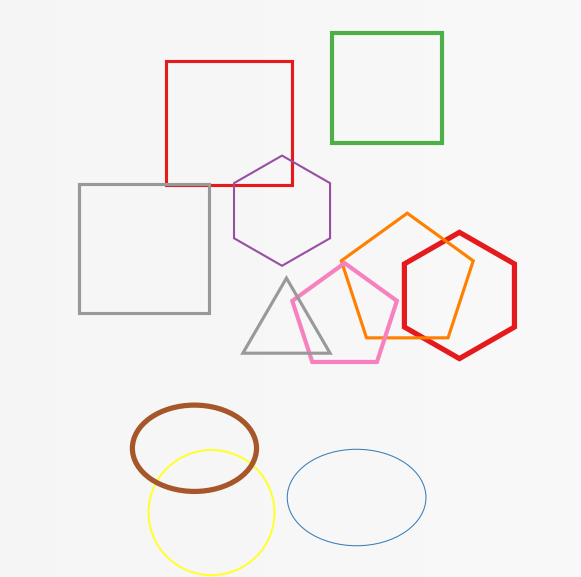[{"shape": "square", "thickness": 1.5, "radius": 0.54, "center": [0.394, 0.786]}, {"shape": "hexagon", "thickness": 2.5, "radius": 0.55, "center": [0.79, 0.487]}, {"shape": "oval", "thickness": 0.5, "radius": 0.6, "center": [0.614, 0.138]}, {"shape": "square", "thickness": 2, "radius": 0.48, "center": [0.666, 0.847]}, {"shape": "hexagon", "thickness": 1, "radius": 0.48, "center": [0.485, 0.634]}, {"shape": "pentagon", "thickness": 1.5, "radius": 0.6, "center": [0.701, 0.511]}, {"shape": "circle", "thickness": 1, "radius": 0.54, "center": [0.364, 0.112]}, {"shape": "oval", "thickness": 2.5, "radius": 0.53, "center": [0.335, 0.223]}, {"shape": "pentagon", "thickness": 2, "radius": 0.47, "center": [0.593, 0.449]}, {"shape": "square", "thickness": 1.5, "radius": 0.56, "center": [0.248, 0.568]}, {"shape": "triangle", "thickness": 1.5, "radius": 0.43, "center": [0.493, 0.431]}]